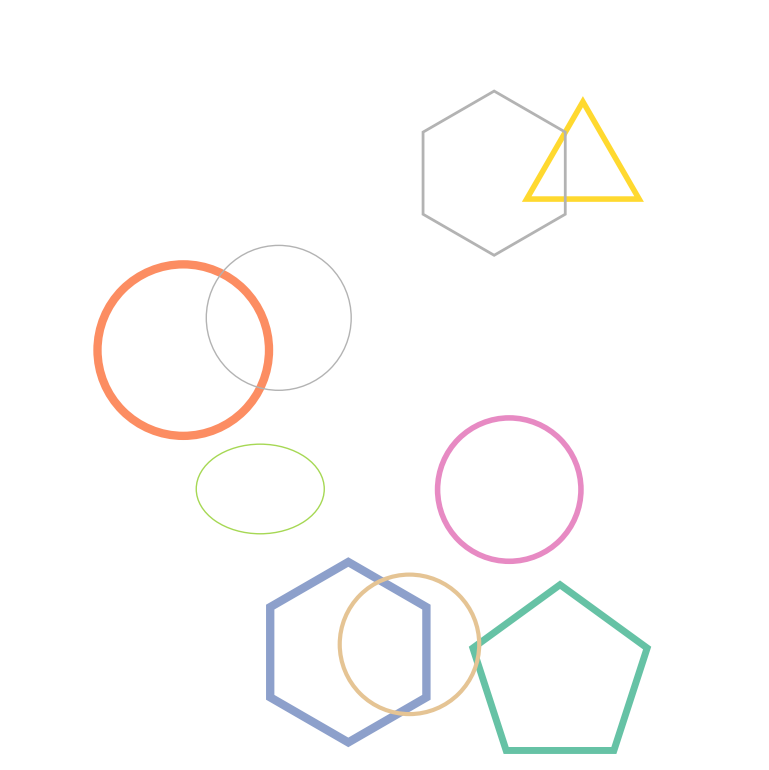[{"shape": "pentagon", "thickness": 2.5, "radius": 0.59, "center": [0.727, 0.122]}, {"shape": "circle", "thickness": 3, "radius": 0.56, "center": [0.238, 0.545]}, {"shape": "hexagon", "thickness": 3, "radius": 0.59, "center": [0.452, 0.153]}, {"shape": "circle", "thickness": 2, "radius": 0.47, "center": [0.661, 0.364]}, {"shape": "oval", "thickness": 0.5, "radius": 0.42, "center": [0.338, 0.365]}, {"shape": "triangle", "thickness": 2, "radius": 0.42, "center": [0.757, 0.784]}, {"shape": "circle", "thickness": 1.5, "radius": 0.45, "center": [0.532, 0.163]}, {"shape": "hexagon", "thickness": 1, "radius": 0.53, "center": [0.642, 0.775]}, {"shape": "circle", "thickness": 0.5, "radius": 0.47, "center": [0.362, 0.587]}]